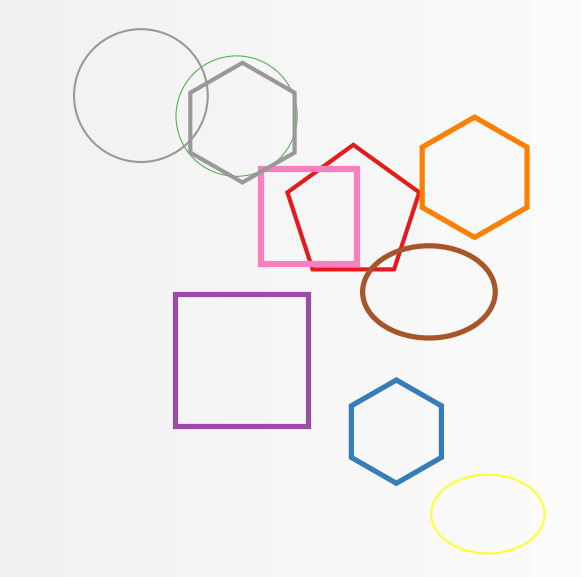[{"shape": "pentagon", "thickness": 2, "radius": 0.6, "center": [0.608, 0.629]}, {"shape": "hexagon", "thickness": 2.5, "radius": 0.45, "center": [0.682, 0.252]}, {"shape": "circle", "thickness": 0.5, "radius": 0.52, "center": [0.407, 0.798]}, {"shape": "square", "thickness": 2.5, "radius": 0.57, "center": [0.416, 0.376]}, {"shape": "hexagon", "thickness": 2.5, "radius": 0.52, "center": [0.817, 0.692]}, {"shape": "oval", "thickness": 1, "radius": 0.49, "center": [0.839, 0.109]}, {"shape": "oval", "thickness": 2.5, "radius": 0.57, "center": [0.738, 0.494]}, {"shape": "square", "thickness": 3, "radius": 0.41, "center": [0.531, 0.624]}, {"shape": "hexagon", "thickness": 2, "radius": 0.52, "center": [0.417, 0.787]}, {"shape": "circle", "thickness": 1, "radius": 0.58, "center": [0.242, 0.834]}]